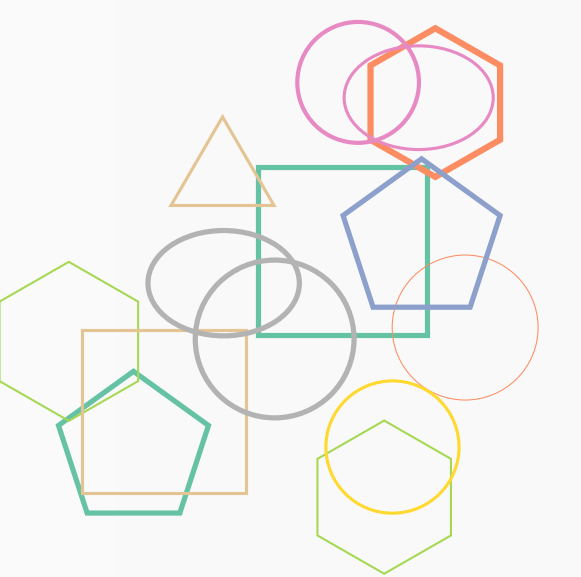[{"shape": "pentagon", "thickness": 2.5, "radius": 0.68, "center": [0.23, 0.22]}, {"shape": "square", "thickness": 2.5, "radius": 0.73, "center": [0.59, 0.565]}, {"shape": "circle", "thickness": 0.5, "radius": 0.63, "center": [0.8, 0.432]}, {"shape": "hexagon", "thickness": 3, "radius": 0.64, "center": [0.749, 0.821]}, {"shape": "pentagon", "thickness": 2.5, "radius": 0.71, "center": [0.725, 0.582]}, {"shape": "circle", "thickness": 2, "radius": 0.52, "center": [0.616, 0.856]}, {"shape": "oval", "thickness": 1.5, "radius": 0.64, "center": [0.72, 0.83]}, {"shape": "hexagon", "thickness": 1, "radius": 0.69, "center": [0.118, 0.408]}, {"shape": "hexagon", "thickness": 1, "radius": 0.66, "center": [0.661, 0.138]}, {"shape": "circle", "thickness": 1.5, "radius": 0.57, "center": [0.675, 0.225]}, {"shape": "square", "thickness": 1.5, "radius": 0.7, "center": [0.282, 0.287]}, {"shape": "triangle", "thickness": 1.5, "radius": 0.51, "center": [0.383, 0.694]}, {"shape": "oval", "thickness": 2.5, "radius": 0.65, "center": [0.385, 0.509]}, {"shape": "circle", "thickness": 2.5, "radius": 0.68, "center": [0.473, 0.412]}]